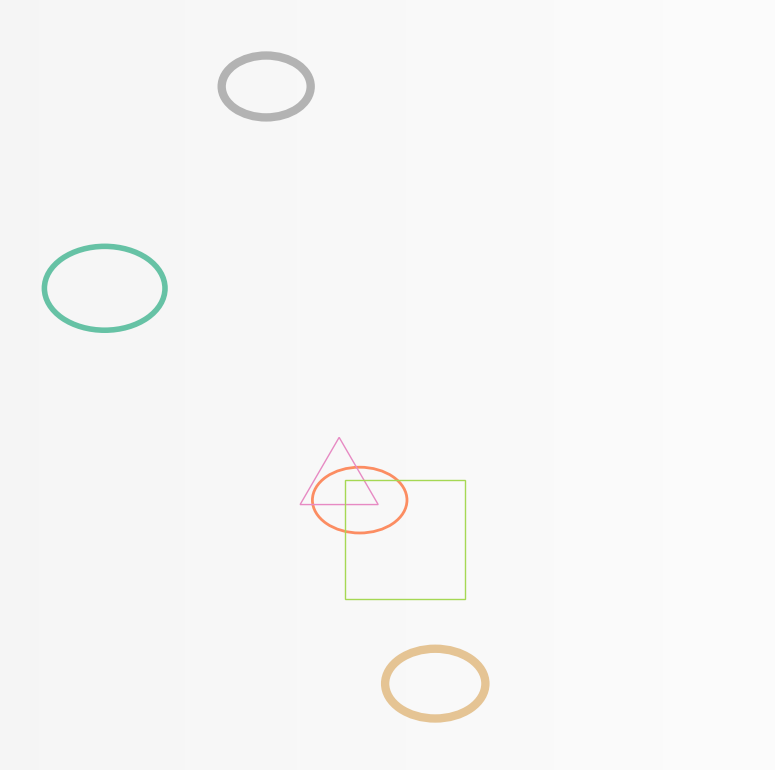[{"shape": "oval", "thickness": 2, "radius": 0.39, "center": [0.135, 0.626]}, {"shape": "oval", "thickness": 1, "radius": 0.31, "center": [0.464, 0.351]}, {"shape": "triangle", "thickness": 0.5, "radius": 0.29, "center": [0.438, 0.374]}, {"shape": "square", "thickness": 0.5, "radius": 0.39, "center": [0.523, 0.299]}, {"shape": "oval", "thickness": 3, "radius": 0.32, "center": [0.562, 0.112]}, {"shape": "oval", "thickness": 3, "radius": 0.29, "center": [0.343, 0.888]}]